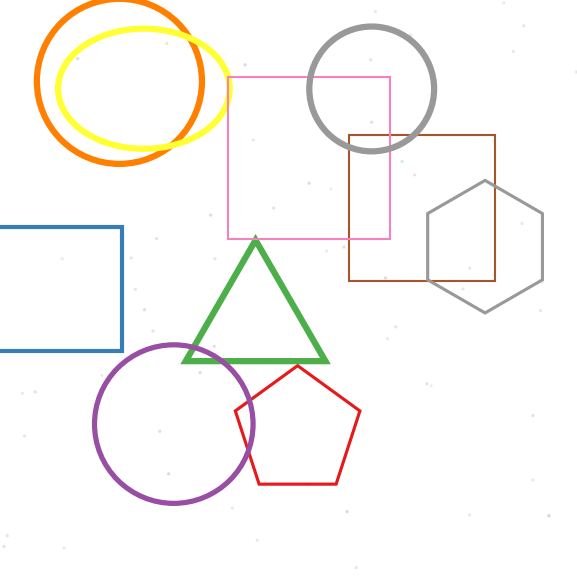[{"shape": "pentagon", "thickness": 1.5, "radius": 0.57, "center": [0.515, 0.253]}, {"shape": "square", "thickness": 2, "radius": 0.54, "center": [0.104, 0.498]}, {"shape": "triangle", "thickness": 3, "radius": 0.7, "center": [0.443, 0.444]}, {"shape": "circle", "thickness": 2.5, "radius": 0.69, "center": [0.301, 0.265]}, {"shape": "circle", "thickness": 3, "radius": 0.71, "center": [0.207, 0.858]}, {"shape": "oval", "thickness": 3, "radius": 0.74, "center": [0.249, 0.845]}, {"shape": "square", "thickness": 1, "radius": 0.63, "center": [0.731, 0.638]}, {"shape": "square", "thickness": 1, "radius": 0.7, "center": [0.535, 0.726]}, {"shape": "hexagon", "thickness": 1.5, "radius": 0.57, "center": [0.84, 0.572]}, {"shape": "circle", "thickness": 3, "radius": 0.54, "center": [0.644, 0.845]}]